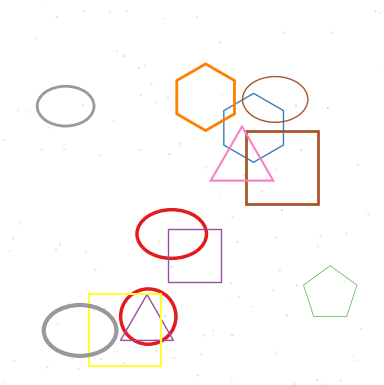[{"shape": "circle", "thickness": 2.5, "radius": 0.36, "center": [0.385, 0.178]}, {"shape": "oval", "thickness": 2.5, "radius": 0.45, "center": [0.446, 0.392]}, {"shape": "hexagon", "thickness": 1, "radius": 0.45, "center": [0.659, 0.668]}, {"shape": "pentagon", "thickness": 0.5, "radius": 0.36, "center": [0.858, 0.237]}, {"shape": "square", "thickness": 1, "radius": 0.34, "center": [0.505, 0.337]}, {"shape": "triangle", "thickness": 1, "radius": 0.4, "center": [0.382, 0.156]}, {"shape": "hexagon", "thickness": 2, "radius": 0.43, "center": [0.534, 0.747]}, {"shape": "square", "thickness": 1.5, "radius": 0.47, "center": [0.324, 0.142]}, {"shape": "oval", "thickness": 1, "radius": 0.42, "center": [0.715, 0.742]}, {"shape": "square", "thickness": 2, "radius": 0.47, "center": [0.733, 0.565]}, {"shape": "triangle", "thickness": 1.5, "radius": 0.47, "center": [0.629, 0.578]}, {"shape": "oval", "thickness": 2, "radius": 0.37, "center": [0.17, 0.724]}, {"shape": "oval", "thickness": 3, "radius": 0.47, "center": [0.208, 0.142]}]